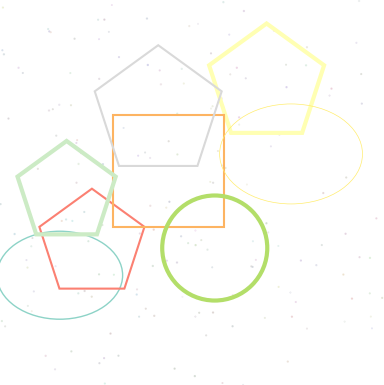[{"shape": "oval", "thickness": 1, "radius": 0.82, "center": [0.155, 0.285]}, {"shape": "pentagon", "thickness": 3, "radius": 0.79, "center": [0.692, 0.782]}, {"shape": "pentagon", "thickness": 1.5, "radius": 0.72, "center": [0.239, 0.366]}, {"shape": "square", "thickness": 1.5, "radius": 0.72, "center": [0.437, 0.556]}, {"shape": "circle", "thickness": 3, "radius": 0.68, "center": [0.558, 0.356]}, {"shape": "pentagon", "thickness": 1.5, "radius": 0.87, "center": [0.411, 0.709]}, {"shape": "pentagon", "thickness": 3, "radius": 0.67, "center": [0.173, 0.5]}, {"shape": "oval", "thickness": 0.5, "radius": 0.93, "center": [0.756, 0.6]}]